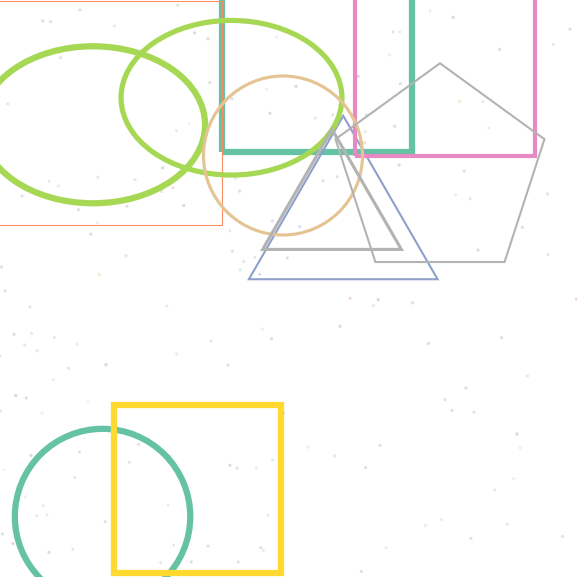[{"shape": "square", "thickness": 3, "radius": 0.82, "center": [0.549, 0.899]}, {"shape": "circle", "thickness": 3, "radius": 0.76, "center": [0.178, 0.105]}, {"shape": "square", "thickness": 0.5, "radius": 0.97, "center": [0.19, 0.804]}, {"shape": "triangle", "thickness": 1, "radius": 0.94, "center": [0.594, 0.61]}, {"shape": "square", "thickness": 2, "radius": 0.78, "center": [0.77, 0.885]}, {"shape": "oval", "thickness": 3, "radius": 0.97, "center": [0.161, 0.783]}, {"shape": "oval", "thickness": 2.5, "radius": 0.96, "center": [0.401, 0.83]}, {"shape": "square", "thickness": 3, "radius": 0.72, "center": [0.342, 0.152]}, {"shape": "circle", "thickness": 1.5, "radius": 0.69, "center": [0.49, 0.73]}, {"shape": "pentagon", "thickness": 1, "radius": 0.95, "center": [0.762, 0.699]}, {"shape": "triangle", "thickness": 1.5, "radius": 0.69, "center": [0.575, 0.637]}]